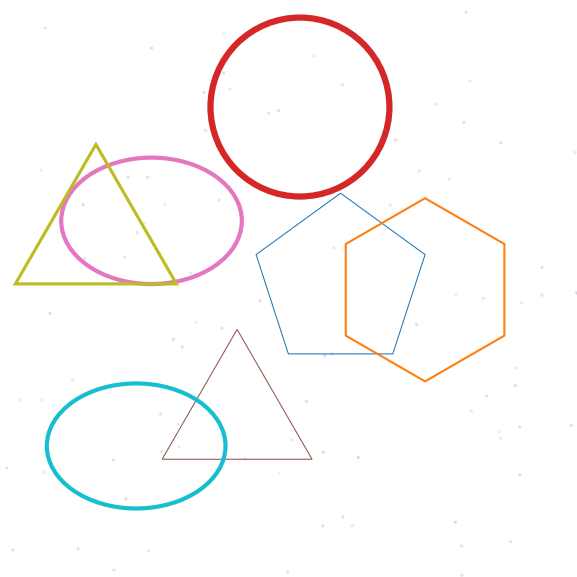[{"shape": "pentagon", "thickness": 0.5, "radius": 0.77, "center": [0.59, 0.511]}, {"shape": "hexagon", "thickness": 1, "radius": 0.79, "center": [0.736, 0.497]}, {"shape": "circle", "thickness": 3, "radius": 0.77, "center": [0.519, 0.814]}, {"shape": "triangle", "thickness": 0.5, "radius": 0.75, "center": [0.411, 0.279]}, {"shape": "oval", "thickness": 2, "radius": 0.78, "center": [0.262, 0.617]}, {"shape": "triangle", "thickness": 1.5, "radius": 0.81, "center": [0.166, 0.588]}, {"shape": "oval", "thickness": 2, "radius": 0.77, "center": [0.236, 0.227]}]